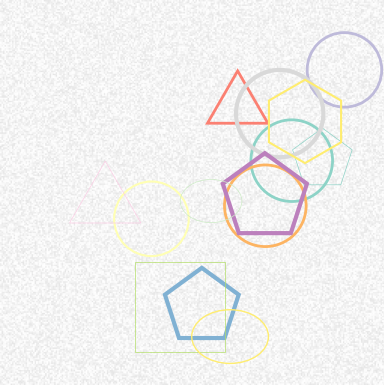[{"shape": "pentagon", "thickness": 0.5, "radius": 0.41, "center": [0.837, 0.586]}, {"shape": "circle", "thickness": 2, "radius": 0.53, "center": [0.758, 0.583]}, {"shape": "circle", "thickness": 1.5, "radius": 0.48, "center": [0.393, 0.432]}, {"shape": "circle", "thickness": 2, "radius": 0.48, "center": [0.895, 0.819]}, {"shape": "triangle", "thickness": 2, "radius": 0.45, "center": [0.617, 0.725]}, {"shape": "pentagon", "thickness": 3, "radius": 0.5, "center": [0.524, 0.203]}, {"shape": "circle", "thickness": 2, "radius": 0.53, "center": [0.689, 0.466]}, {"shape": "square", "thickness": 0.5, "radius": 0.59, "center": [0.467, 0.202]}, {"shape": "triangle", "thickness": 0.5, "radius": 0.54, "center": [0.273, 0.474]}, {"shape": "circle", "thickness": 3, "radius": 0.57, "center": [0.727, 0.705]}, {"shape": "pentagon", "thickness": 3, "radius": 0.57, "center": [0.688, 0.487]}, {"shape": "oval", "thickness": 0.5, "radius": 0.4, "center": [0.548, 0.478]}, {"shape": "oval", "thickness": 1, "radius": 0.5, "center": [0.598, 0.126]}, {"shape": "hexagon", "thickness": 1.5, "radius": 0.54, "center": [0.792, 0.685]}]